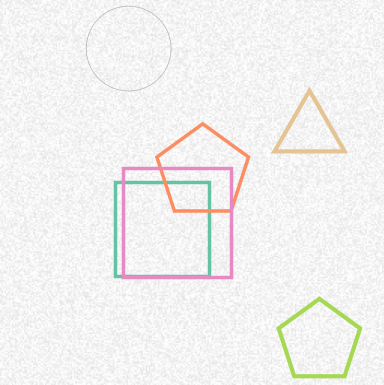[{"shape": "square", "thickness": 2.5, "radius": 0.61, "center": [0.422, 0.406]}, {"shape": "pentagon", "thickness": 2.5, "radius": 0.63, "center": [0.527, 0.553]}, {"shape": "square", "thickness": 2.5, "radius": 0.71, "center": [0.46, 0.423]}, {"shape": "pentagon", "thickness": 3, "radius": 0.56, "center": [0.83, 0.113]}, {"shape": "triangle", "thickness": 3, "radius": 0.53, "center": [0.804, 0.659]}, {"shape": "circle", "thickness": 0.5, "radius": 0.55, "center": [0.334, 0.874]}]